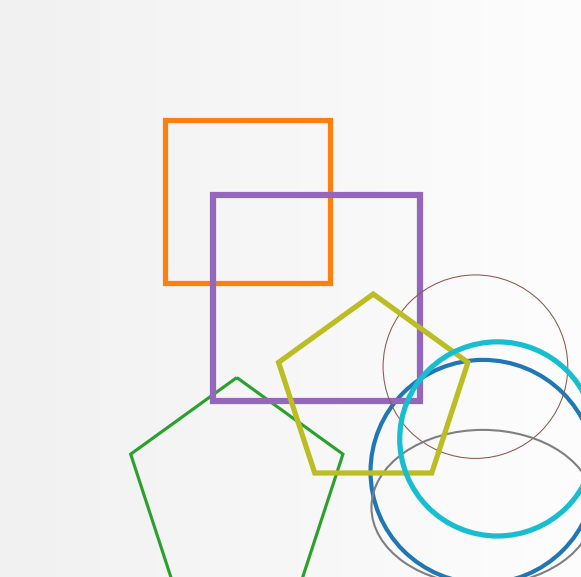[{"shape": "circle", "thickness": 2, "radius": 0.97, "center": [0.831, 0.182]}, {"shape": "square", "thickness": 2.5, "radius": 0.71, "center": [0.426, 0.65]}, {"shape": "pentagon", "thickness": 1.5, "radius": 0.96, "center": [0.407, 0.153]}, {"shape": "square", "thickness": 3, "radius": 0.89, "center": [0.545, 0.483]}, {"shape": "circle", "thickness": 0.5, "radius": 0.79, "center": [0.818, 0.364]}, {"shape": "oval", "thickness": 1, "radius": 0.96, "center": [0.831, 0.12]}, {"shape": "pentagon", "thickness": 2.5, "radius": 0.86, "center": [0.642, 0.319]}, {"shape": "circle", "thickness": 2.5, "radius": 0.84, "center": [0.856, 0.239]}]